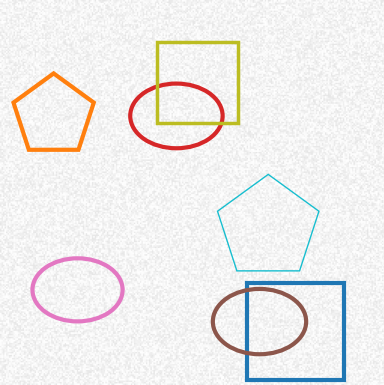[{"shape": "square", "thickness": 3, "radius": 0.63, "center": [0.767, 0.14]}, {"shape": "pentagon", "thickness": 3, "radius": 0.55, "center": [0.139, 0.7]}, {"shape": "oval", "thickness": 3, "radius": 0.6, "center": [0.458, 0.699]}, {"shape": "oval", "thickness": 3, "radius": 0.61, "center": [0.674, 0.165]}, {"shape": "oval", "thickness": 3, "radius": 0.59, "center": [0.201, 0.247]}, {"shape": "square", "thickness": 2.5, "radius": 0.53, "center": [0.513, 0.786]}, {"shape": "pentagon", "thickness": 1, "radius": 0.69, "center": [0.697, 0.409]}]